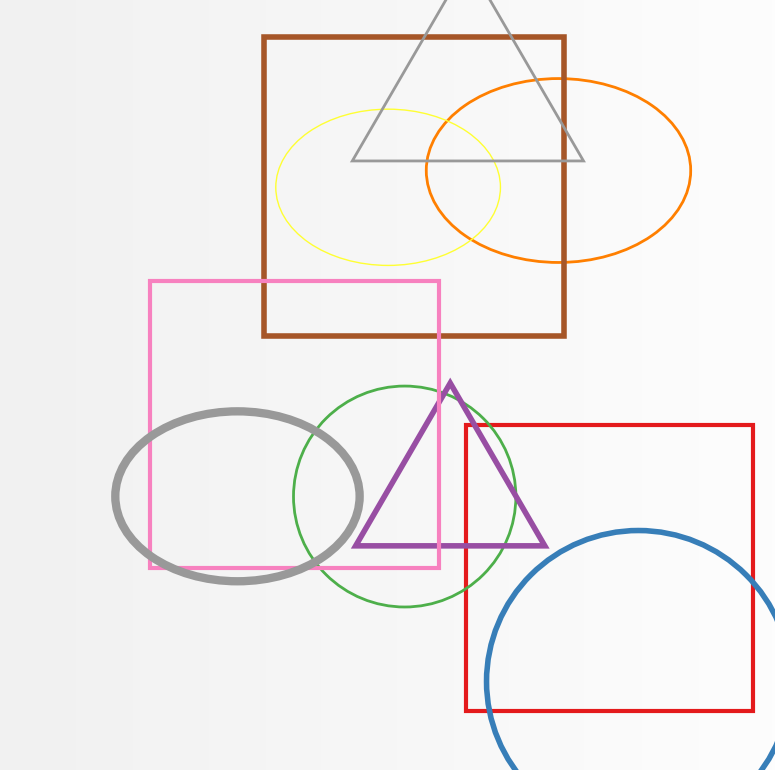[{"shape": "square", "thickness": 1.5, "radius": 0.93, "center": [0.787, 0.262]}, {"shape": "circle", "thickness": 2, "radius": 0.98, "center": [0.824, 0.115]}, {"shape": "circle", "thickness": 1, "radius": 0.72, "center": [0.522, 0.355]}, {"shape": "triangle", "thickness": 2, "radius": 0.7, "center": [0.581, 0.362]}, {"shape": "oval", "thickness": 1, "radius": 0.85, "center": [0.721, 0.779]}, {"shape": "oval", "thickness": 0.5, "radius": 0.72, "center": [0.501, 0.757]}, {"shape": "square", "thickness": 2, "radius": 0.97, "center": [0.534, 0.758]}, {"shape": "square", "thickness": 1.5, "radius": 0.93, "center": [0.38, 0.449]}, {"shape": "triangle", "thickness": 1, "radius": 0.86, "center": [0.604, 0.877]}, {"shape": "oval", "thickness": 3, "radius": 0.79, "center": [0.306, 0.355]}]